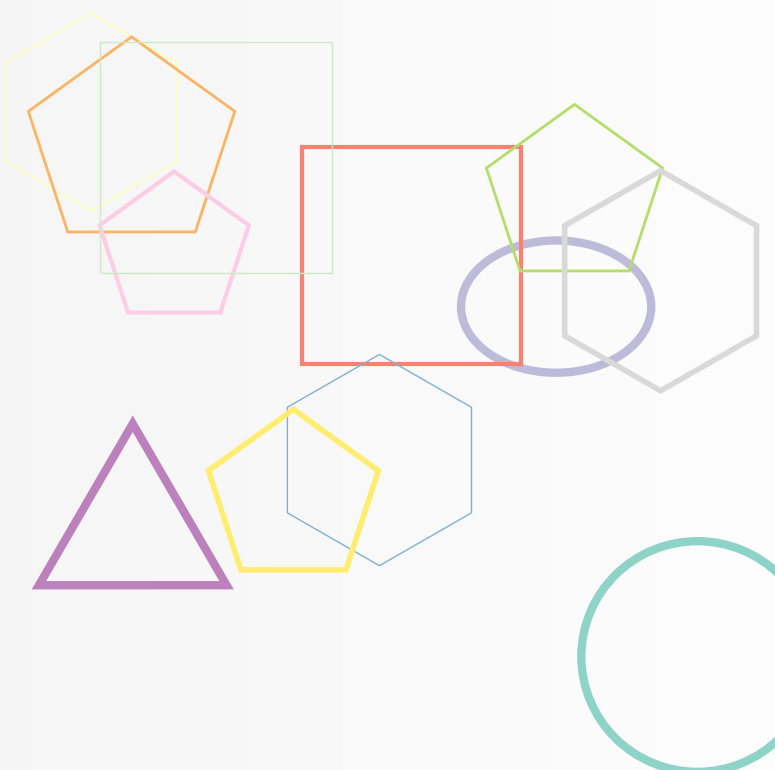[{"shape": "circle", "thickness": 3, "radius": 0.75, "center": [0.9, 0.147]}, {"shape": "hexagon", "thickness": 0.5, "radius": 0.64, "center": [0.118, 0.855]}, {"shape": "oval", "thickness": 3, "radius": 0.61, "center": [0.718, 0.602]}, {"shape": "square", "thickness": 1.5, "radius": 0.71, "center": [0.531, 0.668]}, {"shape": "hexagon", "thickness": 0.5, "radius": 0.69, "center": [0.49, 0.403]}, {"shape": "pentagon", "thickness": 1, "radius": 0.7, "center": [0.17, 0.812]}, {"shape": "pentagon", "thickness": 1, "radius": 0.6, "center": [0.741, 0.745]}, {"shape": "pentagon", "thickness": 1.5, "radius": 0.51, "center": [0.225, 0.676]}, {"shape": "hexagon", "thickness": 2, "radius": 0.71, "center": [0.852, 0.635]}, {"shape": "triangle", "thickness": 3, "radius": 0.7, "center": [0.171, 0.31]}, {"shape": "square", "thickness": 0.5, "radius": 0.75, "center": [0.279, 0.795]}, {"shape": "pentagon", "thickness": 2, "radius": 0.58, "center": [0.379, 0.353]}]